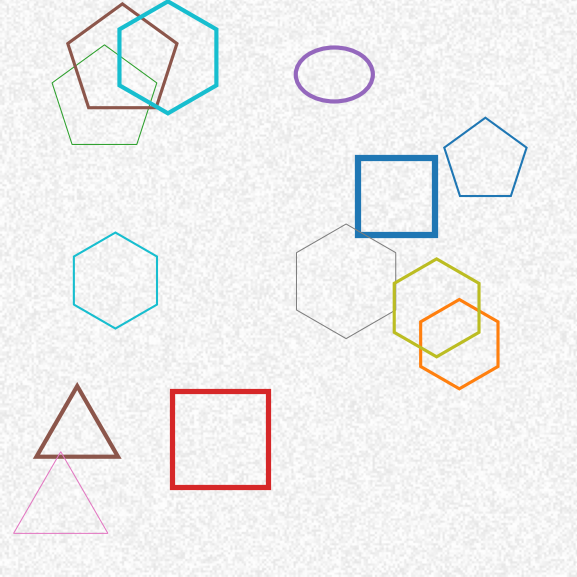[{"shape": "square", "thickness": 3, "radius": 0.33, "center": [0.687, 0.659]}, {"shape": "pentagon", "thickness": 1, "radius": 0.37, "center": [0.841, 0.72]}, {"shape": "hexagon", "thickness": 1.5, "radius": 0.39, "center": [0.795, 0.403]}, {"shape": "pentagon", "thickness": 0.5, "radius": 0.48, "center": [0.181, 0.826]}, {"shape": "square", "thickness": 2.5, "radius": 0.42, "center": [0.381, 0.239]}, {"shape": "oval", "thickness": 2, "radius": 0.33, "center": [0.579, 0.87]}, {"shape": "pentagon", "thickness": 1.5, "radius": 0.5, "center": [0.212, 0.893]}, {"shape": "triangle", "thickness": 2, "radius": 0.41, "center": [0.134, 0.249]}, {"shape": "triangle", "thickness": 0.5, "radius": 0.47, "center": [0.105, 0.123]}, {"shape": "hexagon", "thickness": 0.5, "radius": 0.5, "center": [0.599, 0.512]}, {"shape": "hexagon", "thickness": 1.5, "radius": 0.42, "center": [0.756, 0.466]}, {"shape": "hexagon", "thickness": 1, "radius": 0.42, "center": [0.2, 0.513]}, {"shape": "hexagon", "thickness": 2, "radius": 0.48, "center": [0.291, 0.9]}]